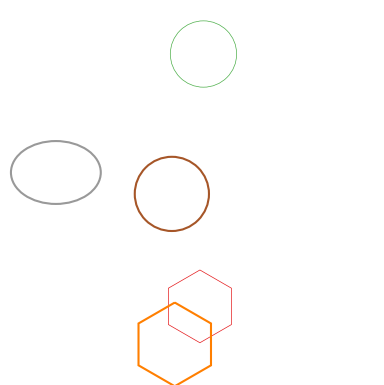[{"shape": "hexagon", "thickness": 0.5, "radius": 0.47, "center": [0.519, 0.204]}, {"shape": "circle", "thickness": 0.5, "radius": 0.43, "center": [0.529, 0.86]}, {"shape": "hexagon", "thickness": 1.5, "radius": 0.54, "center": [0.454, 0.105]}, {"shape": "circle", "thickness": 1.5, "radius": 0.48, "center": [0.446, 0.496]}, {"shape": "oval", "thickness": 1.5, "radius": 0.58, "center": [0.145, 0.552]}]